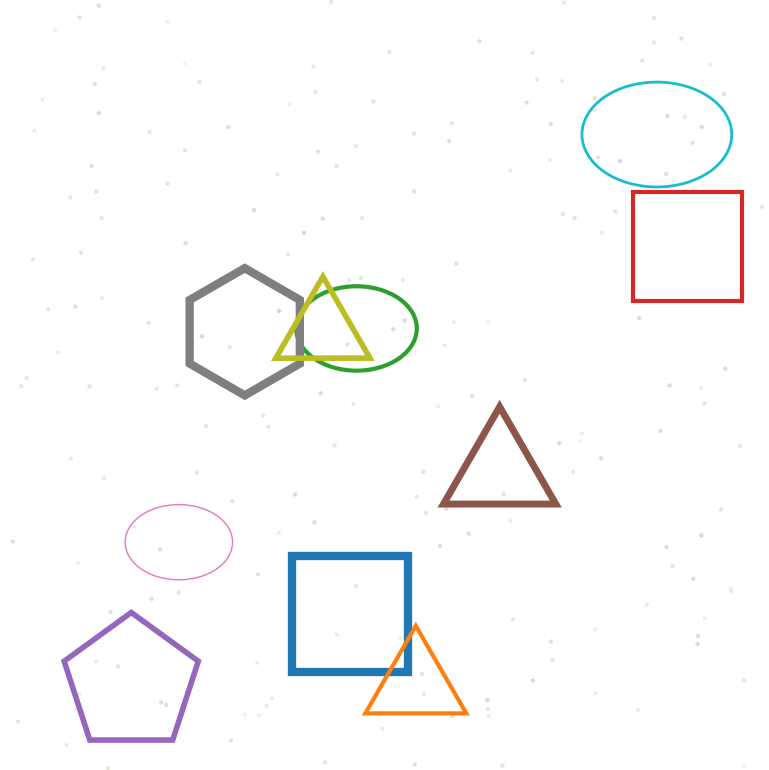[{"shape": "square", "thickness": 3, "radius": 0.38, "center": [0.454, 0.203]}, {"shape": "triangle", "thickness": 1.5, "radius": 0.38, "center": [0.54, 0.111]}, {"shape": "oval", "thickness": 1.5, "radius": 0.39, "center": [0.463, 0.573]}, {"shape": "square", "thickness": 1.5, "radius": 0.35, "center": [0.893, 0.68]}, {"shape": "pentagon", "thickness": 2, "radius": 0.46, "center": [0.17, 0.113]}, {"shape": "triangle", "thickness": 2.5, "radius": 0.42, "center": [0.649, 0.387]}, {"shape": "oval", "thickness": 0.5, "radius": 0.35, "center": [0.232, 0.296]}, {"shape": "hexagon", "thickness": 3, "radius": 0.41, "center": [0.318, 0.569]}, {"shape": "triangle", "thickness": 2, "radius": 0.35, "center": [0.419, 0.57]}, {"shape": "oval", "thickness": 1, "radius": 0.49, "center": [0.853, 0.825]}]